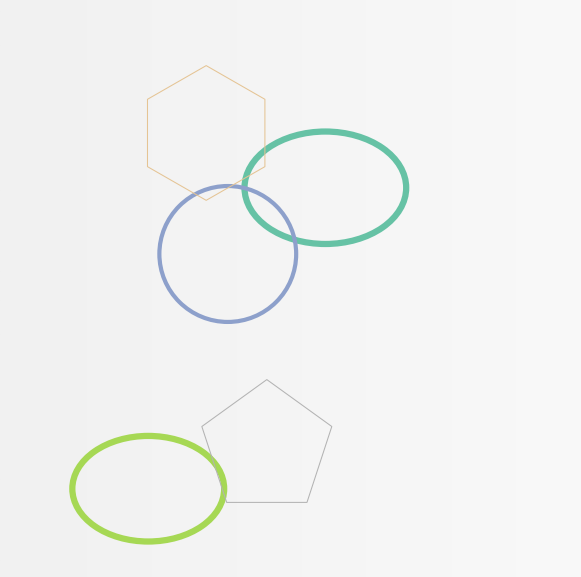[{"shape": "oval", "thickness": 3, "radius": 0.7, "center": [0.56, 0.674]}, {"shape": "circle", "thickness": 2, "radius": 0.59, "center": [0.392, 0.559]}, {"shape": "oval", "thickness": 3, "radius": 0.65, "center": [0.255, 0.153]}, {"shape": "hexagon", "thickness": 0.5, "radius": 0.58, "center": [0.355, 0.769]}, {"shape": "pentagon", "thickness": 0.5, "radius": 0.59, "center": [0.459, 0.224]}]